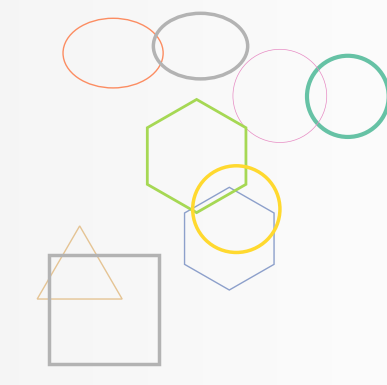[{"shape": "circle", "thickness": 3, "radius": 0.53, "center": [0.898, 0.75]}, {"shape": "oval", "thickness": 1, "radius": 0.65, "center": [0.292, 0.862]}, {"shape": "hexagon", "thickness": 1, "radius": 0.67, "center": [0.592, 0.38]}, {"shape": "circle", "thickness": 0.5, "radius": 0.61, "center": [0.722, 0.751]}, {"shape": "hexagon", "thickness": 2, "radius": 0.73, "center": [0.507, 0.595]}, {"shape": "circle", "thickness": 2.5, "radius": 0.56, "center": [0.61, 0.457]}, {"shape": "triangle", "thickness": 1, "radius": 0.63, "center": [0.206, 0.287]}, {"shape": "square", "thickness": 2.5, "radius": 0.71, "center": [0.268, 0.197]}, {"shape": "oval", "thickness": 2.5, "radius": 0.61, "center": [0.517, 0.88]}]